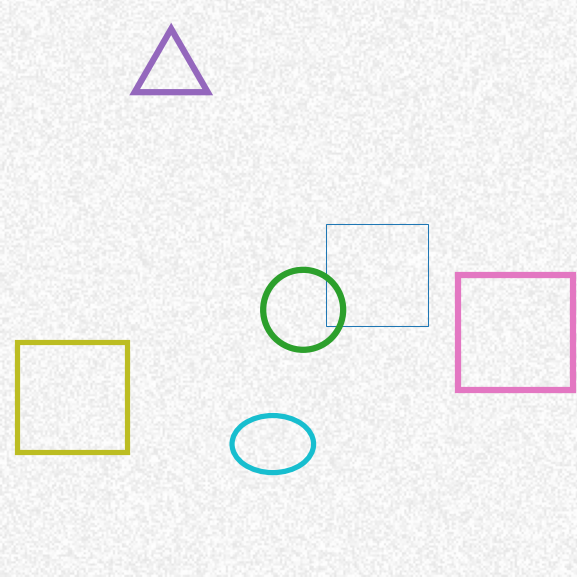[{"shape": "square", "thickness": 0.5, "radius": 0.44, "center": [0.653, 0.524]}, {"shape": "circle", "thickness": 3, "radius": 0.35, "center": [0.525, 0.463]}, {"shape": "triangle", "thickness": 3, "radius": 0.37, "center": [0.296, 0.876]}, {"shape": "square", "thickness": 3, "radius": 0.5, "center": [0.893, 0.423]}, {"shape": "square", "thickness": 2.5, "radius": 0.48, "center": [0.124, 0.312]}, {"shape": "oval", "thickness": 2.5, "radius": 0.35, "center": [0.472, 0.23]}]